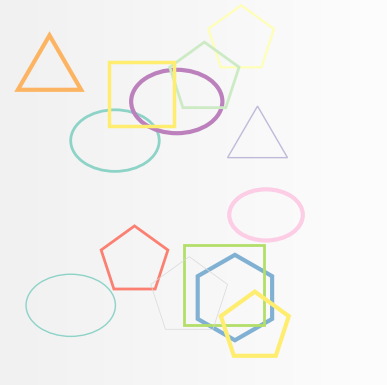[{"shape": "oval", "thickness": 1, "radius": 0.58, "center": [0.183, 0.207]}, {"shape": "oval", "thickness": 2, "radius": 0.57, "center": [0.297, 0.635]}, {"shape": "pentagon", "thickness": 1.5, "radius": 0.45, "center": [0.622, 0.897]}, {"shape": "triangle", "thickness": 1, "radius": 0.45, "center": [0.665, 0.635]}, {"shape": "pentagon", "thickness": 2, "radius": 0.45, "center": [0.347, 0.323]}, {"shape": "hexagon", "thickness": 3, "radius": 0.55, "center": [0.606, 0.227]}, {"shape": "triangle", "thickness": 3, "radius": 0.47, "center": [0.128, 0.814]}, {"shape": "square", "thickness": 2, "radius": 0.51, "center": [0.577, 0.26]}, {"shape": "oval", "thickness": 3, "radius": 0.47, "center": [0.686, 0.442]}, {"shape": "pentagon", "thickness": 0.5, "radius": 0.52, "center": [0.488, 0.229]}, {"shape": "oval", "thickness": 3, "radius": 0.59, "center": [0.456, 0.736]}, {"shape": "pentagon", "thickness": 2, "radius": 0.47, "center": [0.527, 0.797]}, {"shape": "pentagon", "thickness": 3, "radius": 0.46, "center": [0.658, 0.15]}, {"shape": "square", "thickness": 2.5, "radius": 0.41, "center": [0.365, 0.756]}]